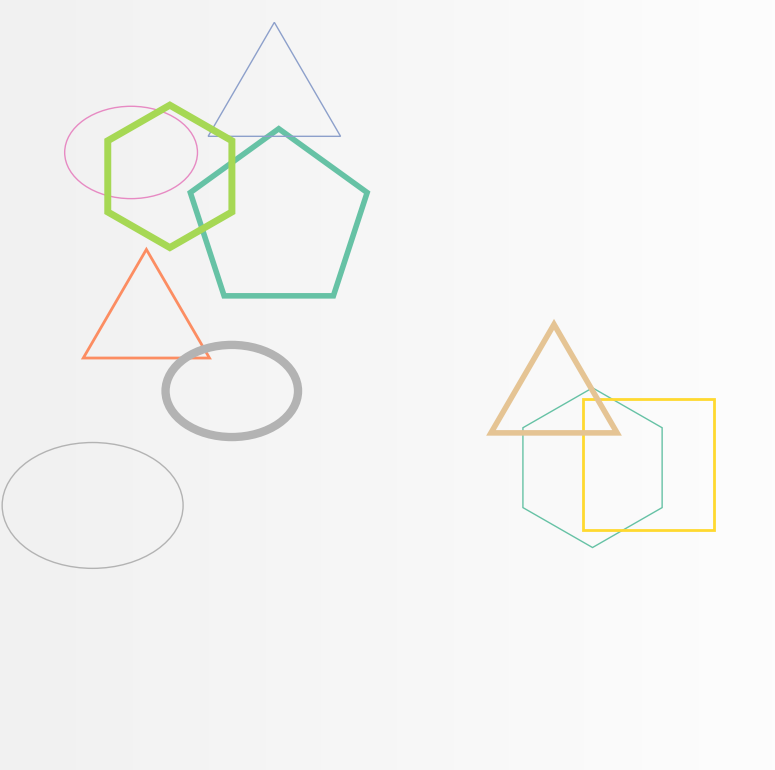[{"shape": "pentagon", "thickness": 2, "radius": 0.6, "center": [0.36, 0.713]}, {"shape": "hexagon", "thickness": 0.5, "radius": 0.52, "center": [0.765, 0.393]}, {"shape": "triangle", "thickness": 1, "radius": 0.47, "center": [0.189, 0.582]}, {"shape": "triangle", "thickness": 0.5, "radius": 0.49, "center": [0.354, 0.872]}, {"shape": "oval", "thickness": 0.5, "radius": 0.43, "center": [0.169, 0.802]}, {"shape": "hexagon", "thickness": 2.5, "radius": 0.46, "center": [0.219, 0.771]}, {"shape": "square", "thickness": 1, "radius": 0.42, "center": [0.837, 0.396]}, {"shape": "triangle", "thickness": 2, "radius": 0.47, "center": [0.715, 0.485]}, {"shape": "oval", "thickness": 0.5, "radius": 0.58, "center": [0.12, 0.344]}, {"shape": "oval", "thickness": 3, "radius": 0.43, "center": [0.299, 0.492]}]